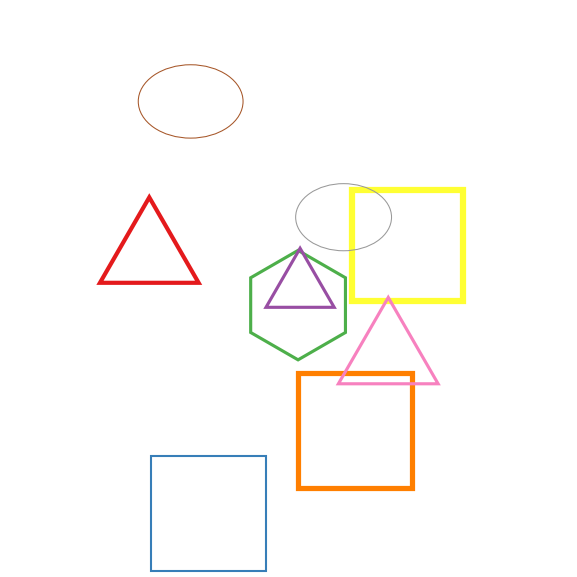[{"shape": "triangle", "thickness": 2, "radius": 0.49, "center": [0.259, 0.559]}, {"shape": "square", "thickness": 1, "radius": 0.5, "center": [0.361, 0.111]}, {"shape": "hexagon", "thickness": 1.5, "radius": 0.47, "center": [0.516, 0.471]}, {"shape": "triangle", "thickness": 1.5, "radius": 0.34, "center": [0.52, 0.501]}, {"shape": "square", "thickness": 2.5, "radius": 0.5, "center": [0.615, 0.253]}, {"shape": "square", "thickness": 3, "radius": 0.48, "center": [0.705, 0.574]}, {"shape": "oval", "thickness": 0.5, "radius": 0.45, "center": [0.33, 0.823]}, {"shape": "triangle", "thickness": 1.5, "radius": 0.5, "center": [0.672, 0.384]}, {"shape": "oval", "thickness": 0.5, "radius": 0.42, "center": [0.595, 0.623]}]